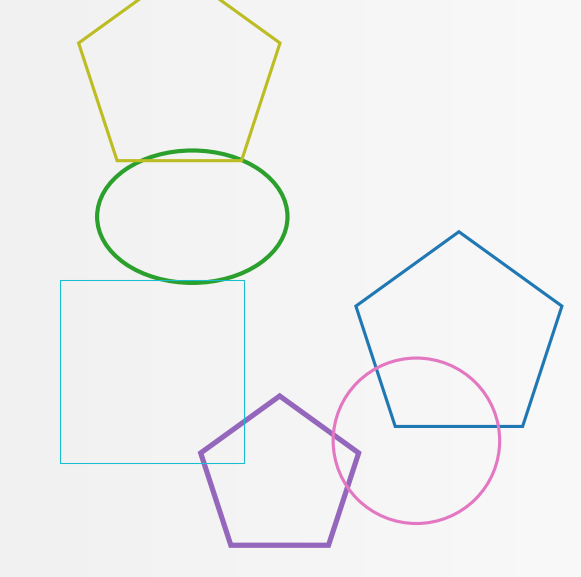[{"shape": "pentagon", "thickness": 1.5, "radius": 0.93, "center": [0.79, 0.411]}, {"shape": "oval", "thickness": 2, "radius": 0.82, "center": [0.331, 0.624]}, {"shape": "pentagon", "thickness": 2.5, "radius": 0.71, "center": [0.481, 0.171]}, {"shape": "circle", "thickness": 1.5, "radius": 0.72, "center": [0.716, 0.236]}, {"shape": "pentagon", "thickness": 1.5, "radius": 0.91, "center": [0.308, 0.868]}, {"shape": "square", "thickness": 0.5, "radius": 0.79, "center": [0.261, 0.356]}]